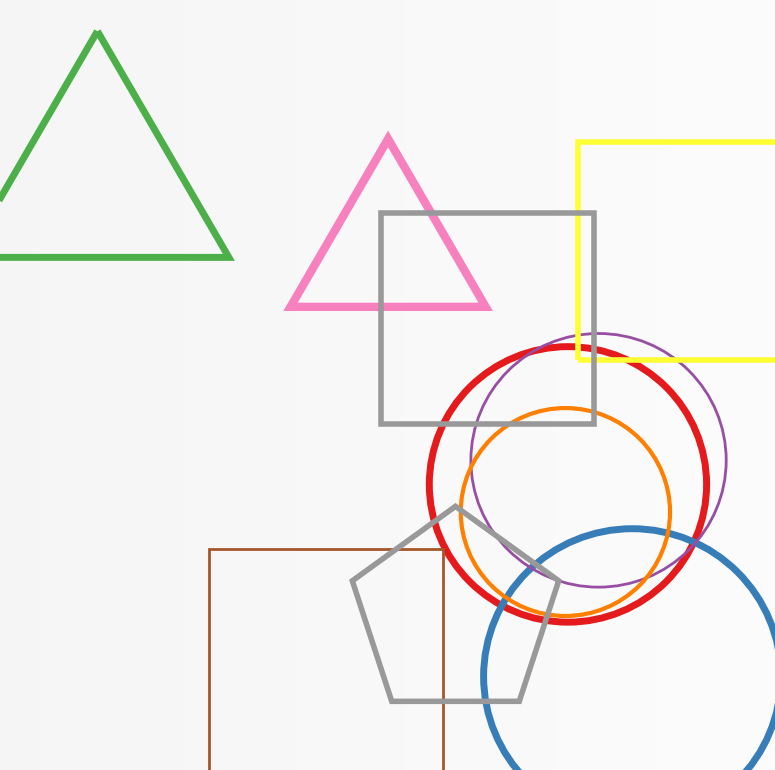[{"shape": "circle", "thickness": 2.5, "radius": 0.89, "center": [0.733, 0.371]}, {"shape": "circle", "thickness": 2.5, "radius": 0.96, "center": [0.816, 0.122]}, {"shape": "triangle", "thickness": 2.5, "radius": 0.98, "center": [0.126, 0.764]}, {"shape": "circle", "thickness": 1, "radius": 0.82, "center": [0.772, 0.402]}, {"shape": "circle", "thickness": 1.5, "radius": 0.68, "center": [0.73, 0.335]}, {"shape": "square", "thickness": 2, "radius": 0.71, "center": [0.888, 0.674]}, {"shape": "square", "thickness": 1, "radius": 0.75, "center": [0.421, 0.136]}, {"shape": "triangle", "thickness": 3, "radius": 0.73, "center": [0.501, 0.674]}, {"shape": "pentagon", "thickness": 2, "radius": 0.7, "center": [0.588, 0.202]}, {"shape": "square", "thickness": 2, "radius": 0.69, "center": [0.629, 0.586]}]